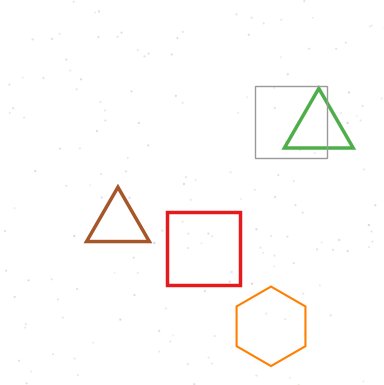[{"shape": "square", "thickness": 2.5, "radius": 0.48, "center": [0.529, 0.354]}, {"shape": "triangle", "thickness": 2.5, "radius": 0.52, "center": [0.828, 0.667]}, {"shape": "hexagon", "thickness": 1.5, "radius": 0.52, "center": [0.704, 0.152]}, {"shape": "triangle", "thickness": 2.5, "radius": 0.47, "center": [0.306, 0.42]}, {"shape": "square", "thickness": 1, "radius": 0.47, "center": [0.756, 0.683]}]